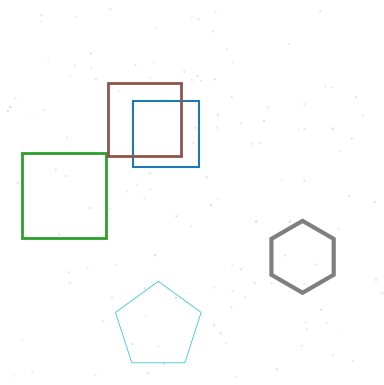[{"shape": "square", "thickness": 1.5, "radius": 0.43, "center": [0.431, 0.653]}, {"shape": "square", "thickness": 2, "radius": 0.55, "center": [0.166, 0.492]}, {"shape": "square", "thickness": 2, "radius": 0.47, "center": [0.375, 0.69]}, {"shape": "hexagon", "thickness": 3, "radius": 0.47, "center": [0.786, 0.333]}, {"shape": "pentagon", "thickness": 0.5, "radius": 0.58, "center": [0.411, 0.152]}]